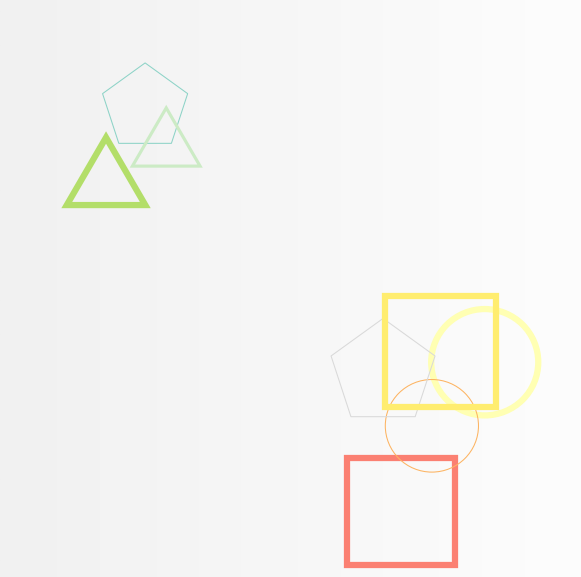[{"shape": "pentagon", "thickness": 0.5, "radius": 0.38, "center": [0.25, 0.813]}, {"shape": "circle", "thickness": 3, "radius": 0.46, "center": [0.834, 0.372]}, {"shape": "square", "thickness": 3, "radius": 0.46, "center": [0.689, 0.113]}, {"shape": "circle", "thickness": 0.5, "radius": 0.4, "center": [0.743, 0.262]}, {"shape": "triangle", "thickness": 3, "radius": 0.39, "center": [0.182, 0.683]}, {"shape": "pentagon", "thickness": 0.5, "radius": 0.47, "center": [0.659, 0.354]}, {"shape": "triangle", "thickness": 1.5, "radius": 0.34, "center": [0.286, 0.745]}, {"shape": "square", "thickness": 3, "radius": 0.48, "center": [0.758, 0.39]}]